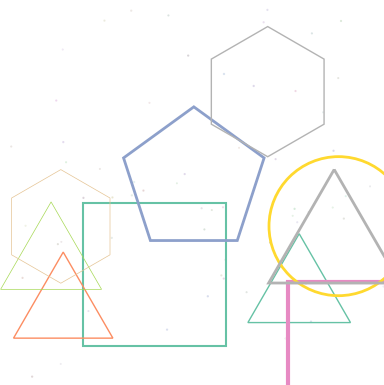[{"shape": "square", "thickness": 1.5, "radius": 0.93, "center": [0.402, 0.287]}, {"shape": "triangle", "thickness": 1, "radius": 0.77, "center": [0.777, 0.239]}, {"shape": "triangle", "thickness": 1, "radius": 0.74, "center": [0.164, 0.196]}, {"shape": "pentagon", "thickness": 2, "radius": 0.96, "center": [0.503, 0.531]}, {"shape": "square", "thickness": 3, "radius": 0.72, "center": [0.893, 0.123]}, {"shape": "triangle", "thickness": 0.5, "radius": 0.76, "center": [0.133, 0.324]}, {"shape": "circle", "thickness": 2, "radius": 0.9, "center": [0.879, 0.413]}, {"shape": "hexagon", "thickness": 0.5, "radius": 0.74, "center": [0.158, 0.412]}, {"shape": "triangle", "thickness": 2, "radius": 0.98, "center": [0.868, 0.363]}, {"shape": "hexagon", "thickness": 1, "radius": 0.85, "center": [0.695, 0.762]}]